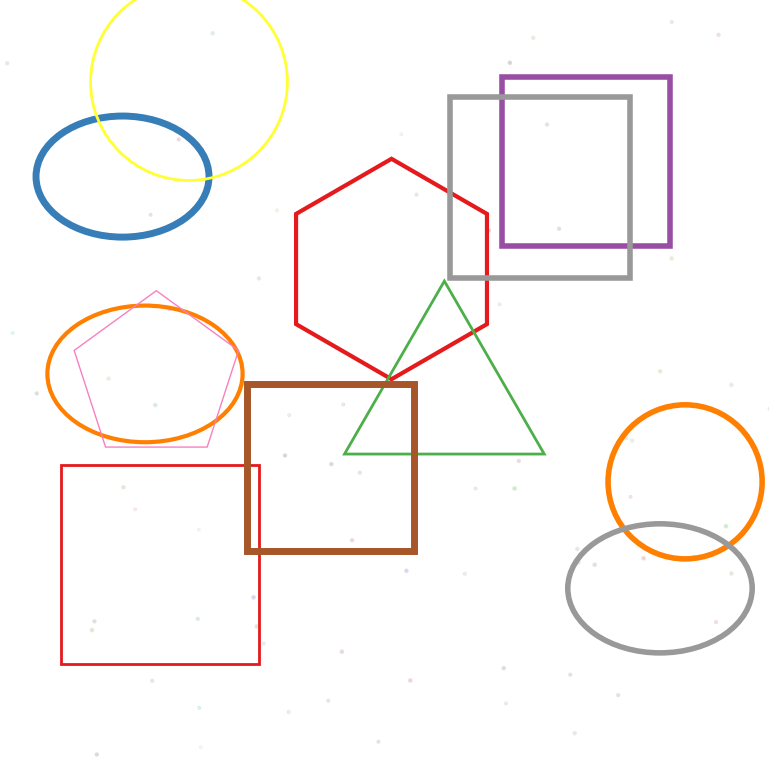[{"shape": "hexagon", "thickness": 1.5, "radius": 0.72, "center": [0.508, 0.651]}, {"shape": "square", "thickness": 1, "radius": 0.64, "center": [0.208, 0.267]}, {"shape": "oval", "thickness": 2.5, "radius": 0.56, "center": [0.159, 0.771]}, {"shape": "triangle", "thickness": 1, "radius": 0.75, "center": [0.577, 0.485]}, {"shape": "square", "thickness": 2, "radius": 0.55, "center": [0.761, 0.79]}, {"shape": "oval", "thickness": 1.5, "radius": 0.63, "center": [0.188, 0.514]}, {"shape": "circle", "thickness": 2, "radius": 0.5, "center": [0.89, 0.374]}, {"shape": "circle", "thickness": 1, "radius": 0.64, "center": [0.245, 0.893]}, {"shape": "square", "thickness": 2.5, "radius": 0.54, "center": [0.429, 0.393]}, {"shape": "pentagon", "thickness": 0.5, "radius": 0.56, "center": [0.203, 0.51]}, {"shape": "square", "thickness": 2, "radius": 0.59, "center": [0.701, 0.756]}, {"shape": "oval", "thickness": 2, "radius": 0.6, "center": [0.857, 0.236]}]